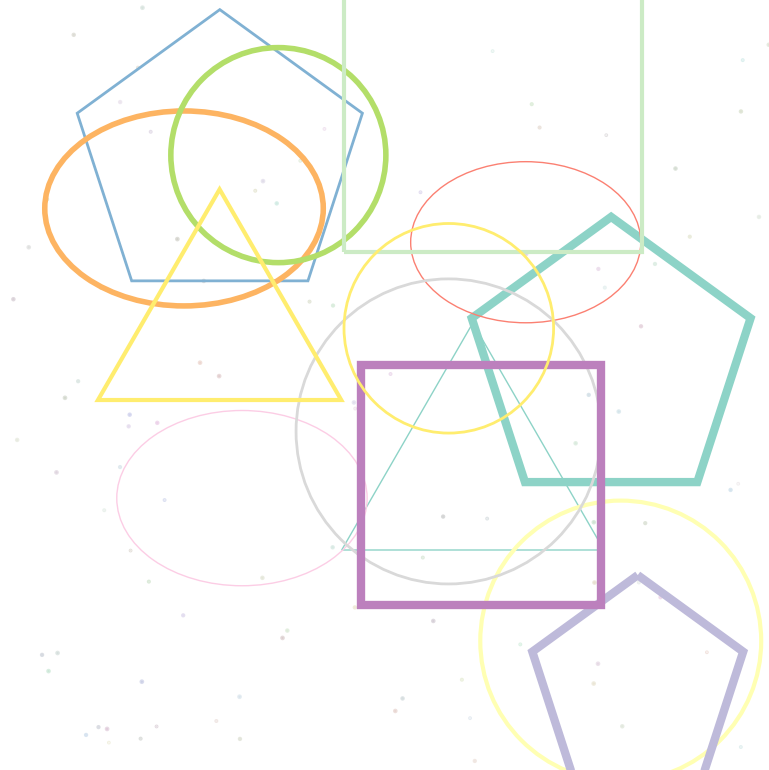[{"shape": "pentagon", "thickness": 3, "radius": 0.95, "center": [0.794, 0.528]}, {"shape": "triangle", "thickness": 0.5, "radius": 0.98, "center": [0.614, 0.384]}, {"shape": "circle", "thickness": 1.5, "radius": 0.91, "center": [0.806, 0.167]}, {"shape": "pentagon", "thickness": 3, "radius": 0.72, "center": [0.828, 0.109]}, {"shape": "oval", "thickness": 0.5, "radius": 0.75, "center": [0.683, 0.685]}, {"shape": "pentagon", "thickness": 1, "radius": 0.97, "center": [0.285, 0.793]}, {"shape": "oval", "thickness": 2, "radius": 0.9, "center": [0.239, 0.729]}, {"shape": "circle", "thickness": 2, "radius": 0.7, "center": [0.361, 0.799]}, {"shape": "oval", "thickness": 0.5, "radius": 0.81, "center": [0.314, 0.353]}, {"shape": "circle", "thickness": 1, "radius": 0.99, "center": [0.583, 0.44]}, {"shape": "square", "thickness": 3, "radius": 0.78, "center": [0.625, 0.37]}, {"shape": "square", "thickness": 1.5, "radius": 0.97, "center": [0.64, 0.866]}, {"shape": "circle", "thickness": 1, "radius": 0.68, "center": [0.583, 0.574]}, {"shape": "triangle", "thickness": 1.5, "radius": 0.91, "center": [0.285, 0.572]}]